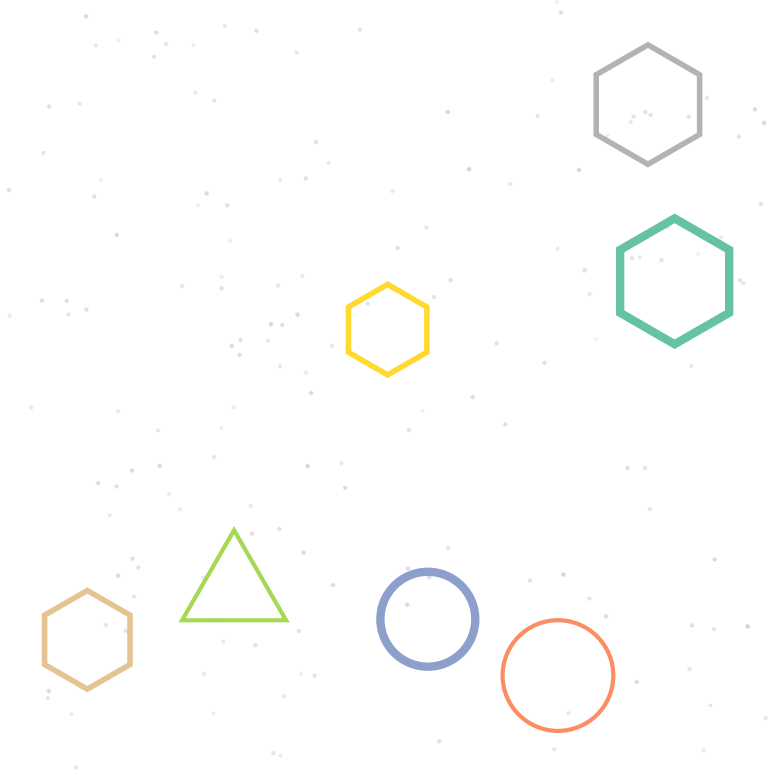[{"shape": "hexagon", "thickness": 3, "radius": 0.41, "center": [0.876, 0.635]}, {"shape": "circle", "thickness": 1.5, "radius": 0.36, "center": [0.725, 0.123]}, {"shape": "circle", "thickness": 3, "radius": 0.31, "center": [0.556, 0.196]}, {"shape": "triangle", "thickness": 1.5, "radius": 0.39, "center": [0.304, 0.233]}, {"shape": "hexagon", "thickness": 2, "radius": 0.29, "center": [0.503, 0.572]}, {"shape": "hexagon", "thickness": 2, "radius": 0.32, "center": [0.113, 0.169]}, {"shape": "hexagon", "thickness": 2, "radius": 0.39, "center": [0.841, 0.864]}]